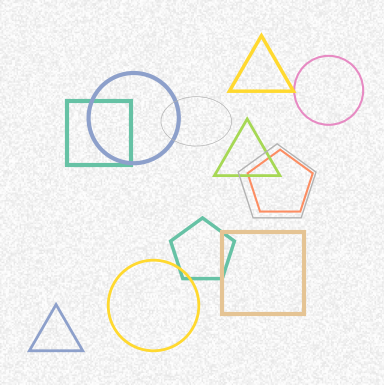[{"shape": "pentagon", "thickness": 2.5, "radius": 0.44, "center": [0.526, 0.347]}, {"shape": "square", "thickness": 3, "radius": 0.42, "center": [0.258, 0.653]}, {"shape": "pentagon", "thickness": 1.5, "radius": 0.44, "center": [0.728, 0.522]}, {"shape": "triangle", "thickness": 2, "radius": 0.4, "center": [0.146, 0.129]}, {"shape": "circle", "thickness": 3, "radius": 0.59, "center": [0.347, 0.693]}, {"shape": "circle", "thickness": 1.5, "radius": 0.45, "center": [0.854, 0.765]}, {"shape": "triangle", "thickness": 2, "radius": 0.49, "center": [0.642, 0.593]}, {"shape": "circle", "thickness": 2, "radius": 0.59, "center": [0.399, 0.207]}, {"shape": "triangle", "thickness": 2.5, "radius": 0.48, "center": [0.679, 0.811]}, {"shape": "square", "thickness": 3, "radius": 0.53, "center": [0.683, 0.292]}, {"shape": "oval", "thickness": 0.5, "radius": 0.46, "center": [0.51, 0.685]}, {"shape": "pentagon", "thickness": 1, "radius": 0.53, "center": [0.72, 0.52]}]